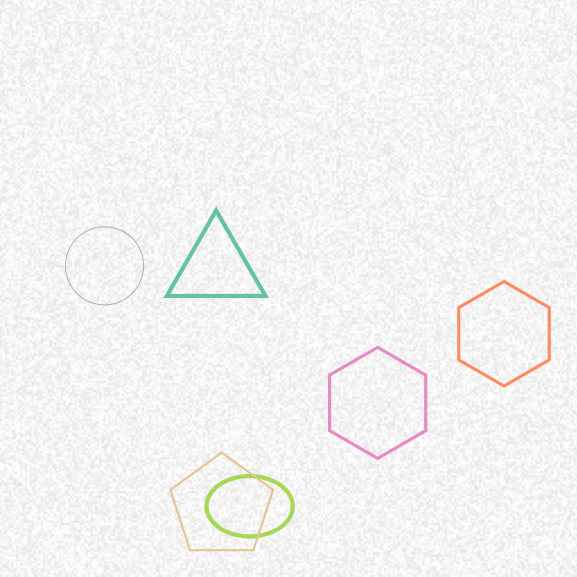[{"shape": "triangle", "thickness": 2, "radius": 0.49, "center": [0.374, 0.536]}, {"shape": "hexagon", "thickness": 1.5, "radius": 0.45, "center": [0.873, 0.421]}, {"shape": "hexagon", "thickness": 1.5, "radius": 0.48, "center": [0.654, 0.301]}, {"shape": "oval", "thickness": 2, "radius": 0.37, "center": [0.432, 0.122]}, {"shape": "pentagon", "thickness": 1, "radius": 0.47, "center": [0.384, 0.122]}, {"shape": "circle", "thickness": 0.5, "radius": 0.34, "center": [0.181, 0.539]}]